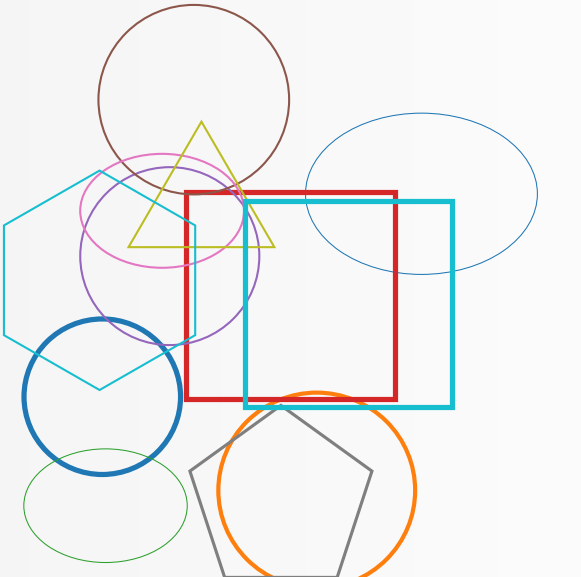[{"shape": "circle", "thickness": 2.5, "radius": 0.67, "center": [0.176, 0.312]}, {"shape": "oval", "thickness": 0.5, "radius": 1.0, "center": [0.725, 0.664]}, {"shape": "circle", "thickness": 2, "radius": 0.85, "center": [0.545, 0.15]}, {"shape": "oval", "thickness": 0.5, "radius": 0.7, "center": [0.182, 0.123]}, {"shape": "square", "thickness": 2.5, "radius": 0.9, "center": [0.5, 0.487]}, {"shape": "circle", "thickness": 1, "radius": 0.77, "center": [0.292, 0.556]}, {"shape": "circle", "thickness": 1, "radius": 0.82, "center": [0.333, 0.827]}, {"shape": "oval", "thickness": 1, "radius": 0.7, "center": [0.279, 0.634]}, {"shape": "pentagon", "thickness": 1.5, "radius": 0.82, "center": [0.483, 0.132]}, {"shape": "triangle", "thickness": 1, "radius": 0.72, "center": [0.347, 0.644]}, {"shape": "hexagon", "thickness": 1, "radius": 0.95, "center": [0.171, 0.514]}, {"shape": "square", "thickness": 2.5, "radius": 0.89, "center": [0.599, 0.473]}]